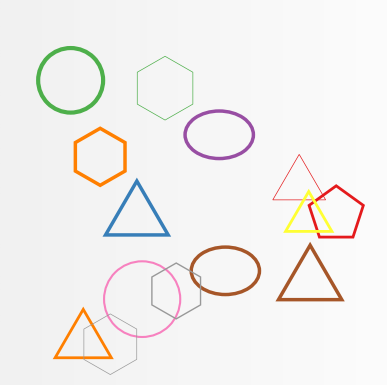[{"shape": "pentagon", "thickness": 2, "radius": 0.37, "center": [0.868, 0.444]}, {"shape": "triangle", "thickness": 0.5, "radius": 0.39, "center": [0.772, 0.52]}, {"shape": "triangle", "thickness": 2.5, "radius": 0.47, "center": [0.353, 0.436]}, {"shape": "circle", "thickness": 3, "radius": 0.42, "center": [0.182, 0.791]}, {"shape": "hexagon", "thickness": 0.5, "radius": 0.41, "center": [0.426, 0.771]}, {"shape": "oval", "thickness": 2.5, "radius": 0.44, "center": [0.566, 0.65]}, {"shape": "triangle", "thickness": 2, "radius": 0.42, "center": [0.215, 0.113]}, {"shape": "hexagon", "thickness": 2.5, "radius": 0.37, "center": [0.259, 0.593]}, {"shape": "triangle", "thickness": 2, "radius": 0.35, "center": [0.797, 0.433]}, {"shape": "triangle", "thickness": 2.5, "radius": 0.47, "center": [0.8, 0.269]}, {"shape": "oval", "thickness": 2.5, "radius": 0.44, "center": [0.582, 0.297]}, {"shape": "circle", "thickness": 1.5, "radius": 0.49, "center": [0.367, 0.223]}, {"shape": "hexagon", "thickness": 0.5, "radius": 0.39, "center": [0.285, 0.106]}, {"shape": "hexagon", "thickness": 1, "radius": 0.36, "center": [0.455, 0.244]}]